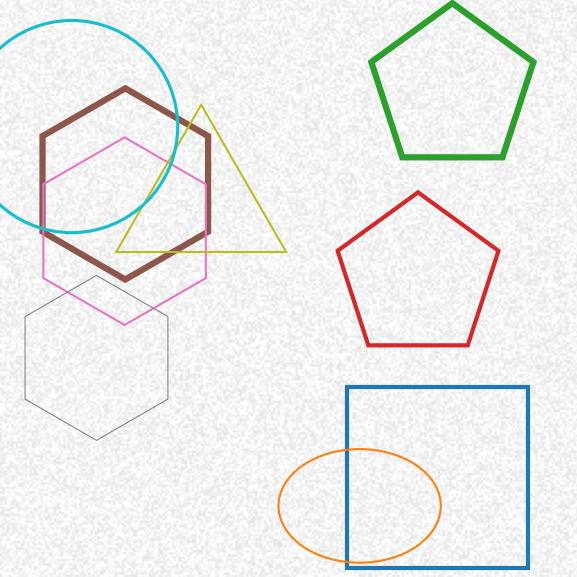[{"shape": "square", "thickness": 2, "radius": 0.78, "center": [0.757, 0.172]}, {"shape": "oval", "thickness": 1, "radius": 0.7, "center": [0.623, 0.123]}, {"shape": "pentagon", "thickness": 3, "radius": 0.74, "center": [0.783, 0.846]}, {"shape": "pentagon", "thickness": 2, "radius": 0.73, "center": [0.724, 0.52]}, {"shape": "hexagon", "thickness": 3, "radius": 0.83, "center": [0.217, 0.681]}, {"shape": "hexagon", "thickness": 1, "radius": 0.81, "center": [0.216, 0.599]}, {"shape": "hexagon", "thickness": 0.5, "radius": 0.71, "center": [0.167, 0.379]}, {"shape": "triangle", "thickness": 1, "radius": 0.85, "center": [0.348, 0.648]}, {"shape": "circle", "thickness": 1.5, "radius": 0.92, "center": [0.124, 0.78]}]